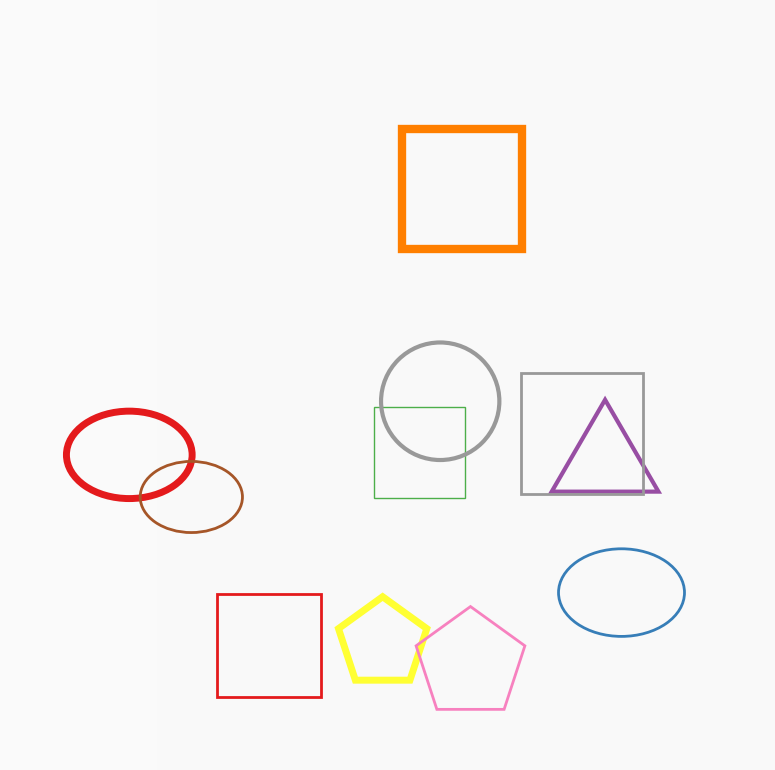[{"shape": "square", "thickness": 1, "radius": 0.34, "center": [0.347, 0.162]}, {"shape": "oval", "thickness": 2.5, "radius": 0.41, "center": [0.167, 0.409]}, {"shape": "oval", "thickness": 1, "radius": 0.41, "center": [0.802, 0.23]}, {"shape": "square", "thickness": 0.5, "radius": 0.29, "center": [0.542, 0.413]}, {"shape": "triangle", "thickness": 1.5, "radius": 0.4, "center": [0.781, 0.401]}, {"shape": "square", "thickness": 3, "radius": 0.39, "center": [0.596, 0.754]}, {"shape": "pentagon", "thickness": 2.5, "radius": 0.3, "center": [0.494, 0.165]}, {"shape": "oval", "thickness": 1, "radius": 0.33, "center": [0.247, 0.355]}, {"shape": "pentagon", "thickness": 1, "radius": 0.37, "center": [0.607, 0.138]}, {"shape": "circle", "thickness": 1.5, "radius": 0.38, "center": [0.568, 0.479]}, {"shape": "square", "thickness": 1, "radius": 0.39, "center": [0.751, 0.438]}]